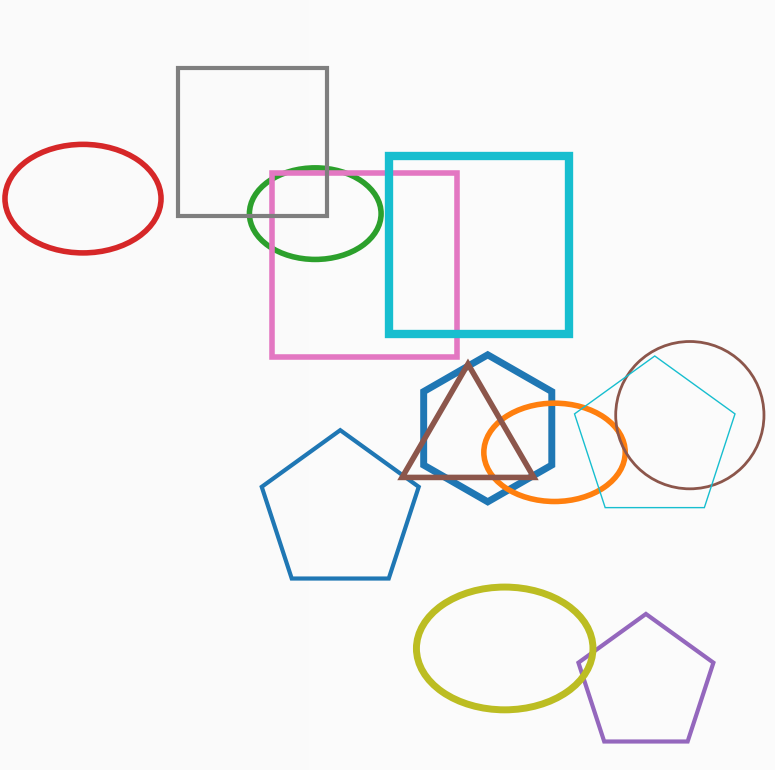[{"shape": "pentagon", "thickness": 1.5, "radius": 0.53, "center": [0.439, 0.335]}, {"shape": "hexagon", "thickness": 2.5, "radius": 0.48, "center": [0.629, 0.444]}, {"shape": "oval", "thickness": 2, "radius": 0.46, "center": [0.715, 0.413]}, {"shape": "oval", "thickness": 2, "radius": 0.42, "center": [0.407, 0.723]}, {"shape": "oval", "thickness": 2, "radius": 0.5, "center": [0.107, 0.742]}, {"shape": "pentagon", "thickness": 1.5, "radius": 0.46, "center": [0.833, 0.111]}, {"shape": "circle", "thickness": 1, "radius": 0.48, "center": [0.89, 0.461]}, {"shape": "triangle", "thickness": 2, "radius": 0.49, "center": [0.604, 0.429]}, {"shape": "square", "thickness": 2, "radius": 0.6, "center": [0.47, 0.656]}, {"shape": "square", "thickness": 1.5, "radius": 0.48, "center": [0.325, 0.816]}, {"shape": "oval", "thickness": 2.5, "radius": 0.57, "center": [0.651, 0.158]}, {"shape": "square", "thickness": 3, "radius": 0.58, "center": [0.618, 0.682]}, {"shape": "pentagon", "thickness": 0.5, "radius": 0.54, "center": [0.845, 0.429]}]